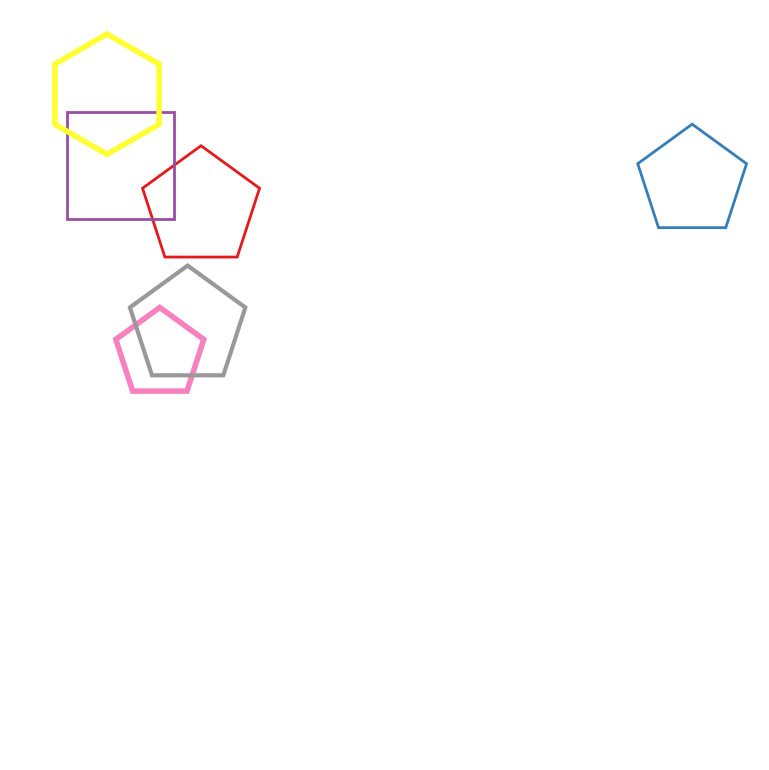[{"shape": "pentagon", "thickness": 1, "radius": 0.4, "center": [0.261, 0.731]}, {"shape": "pentagon", "thickness": 1, "radius": 0.37, "center": [0.899, 0.764]}, {"shape": "square", "thickness": 1, "radius": 0.35, "center": [0.156, 0.785]}, {"shape": "hexagon", "thickness": 2, "radius": 0.39, "center": [0.139, 0.878]}, {"shape": "pentagon", "thickness": 2, "radius": 0.3, "center": [0.208, 0.541]}, {"shape": "pentagon", "thickness": 1.5, "radius": 0.39, "center": [0.244, 0.576]}]